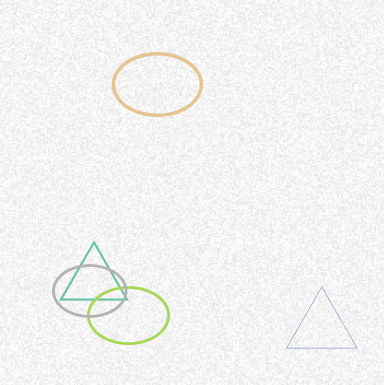[{"shape": "triangle", "thickness": 1.5, "radius": 0.5, "center": [0.244, 0.271]}, {"shape": "triangle", "thickness": 0.5, "radius": 0.53, "center": [0.836, 0.149]}, {"shape": "oval", "thickness": 2, "radius": 0.52, "center": [0.334, 0.18]}, {"shape": "oval", "thickness": 2.5, "radius": 0.57, "center": [0.409, 0.78]}, {"shape": "oval", "thickness": 2, "radius": 0.47, "center": [0.233, 0.244]}]